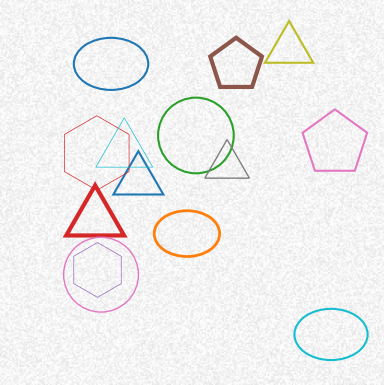[{"shape": "triangle", "thickness": 1.5, "radius": 0.37, "center": [0.359, 0.532]}, {"shape": "oval", "thickness": 1.5, "radius": 0.48, "center": [0.288, 0.834]}, {"shape": "oval", "thickness": 2, "radius": 0.42, "center": [0.486, 0.393]}, {"shape": "circle", "thickness": 1.5, "radius": 0.49, "center": [0.509, 0.648]}, {"shape": "triangle", "thickness": 3, "radius": 0.43, "center": [0.247, 0.432]}, {"shape": "hexagon", "thickness": 0.5, "radius": 0.48, "center": [0.251, 0.603]}, {"shape": "hexagon", "thickness": 0.5, "radius": 0.36, "center": [0.253, 0.299]}, {"shape": "pentagon", "thickness": 3, "radius": 0.35, "center": [0.613, 0.831]}, {"shape": "circle", "thickness": 1, "radius": 0.49, "center": [0.262, 0.287]}, {"shape": "pentagon", "thickness": 1.5, "radius": 0.44, "center": [0.87, 0.628]}, {"shape": "triangle", "thickness": 1, "radius": 0.33, "center": [0.59, 0.571]}, {"shape": "triangle", "thickness": 1.5, "radius": 0.36, "center": [0.751, 0.873]}, {"shape": "oval", "thickness": 1.5, "radius": 0.48, "center": [0.86, 0.131]}, {"shape": "triangle", "thickness": 0.5, "radius": 0.43, "center": [0.323, 0.609]}]